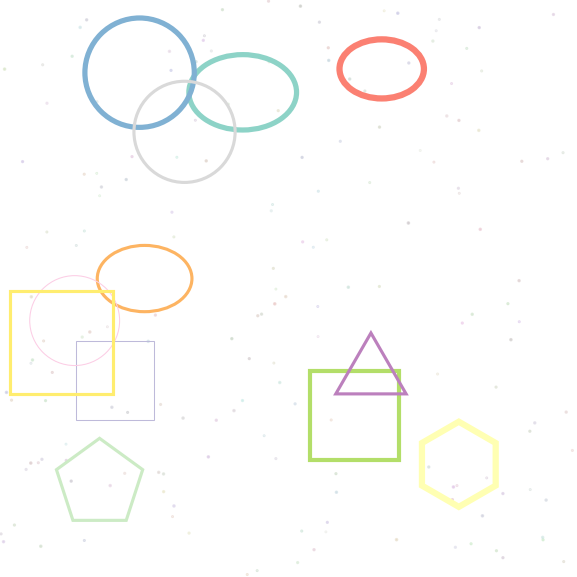[{"shape": "oval", "thickness": 2.5, "radius": 0.47, "center": [0.42, 0.839]}, {"shape": "hexagon", "thickness": 3, "radius": 0.37, "center": [0.794, 0.195]}, {"shape": "square", "thickness": 0.5, "radius": 0.34, "center": [0.199, 0.34]}, {"shape": "oval", "thickness": 3, "radius": 0.37, "center": [0.661, 0.88]}, {"shape": "circle", "thickness": 2.5, "radius": 0.47, "center": [0.242, 0.873]}, {"shape": "oval", "thickness": 1.5, "radius": 0.41, "center": [0.25, 0.517]}, {"shape": "square", "thickness": 2, "radius": 0.38, "center": [0.614, 0.28]}, {"shape": "circle", "thickness": 0.5, "radius": 0.39, "center": [0.129, 0.444]}, {"shape": "circle", "thickness": 1.5, "radius": 0.44, "center": [0.32, 0.771]}, {"shape": "triangle", "thickness": 1.5, "radius": 0.35, "center": [0.642, 0.352]}, {"shape": "pentagon", "thickness": 1.5, "radius": 0.39, "center": [0.172, 0.162]}, {"shape": "square", "thickness": 1.5, "radius": 0.45, "center": [0.107, 0.406]}]